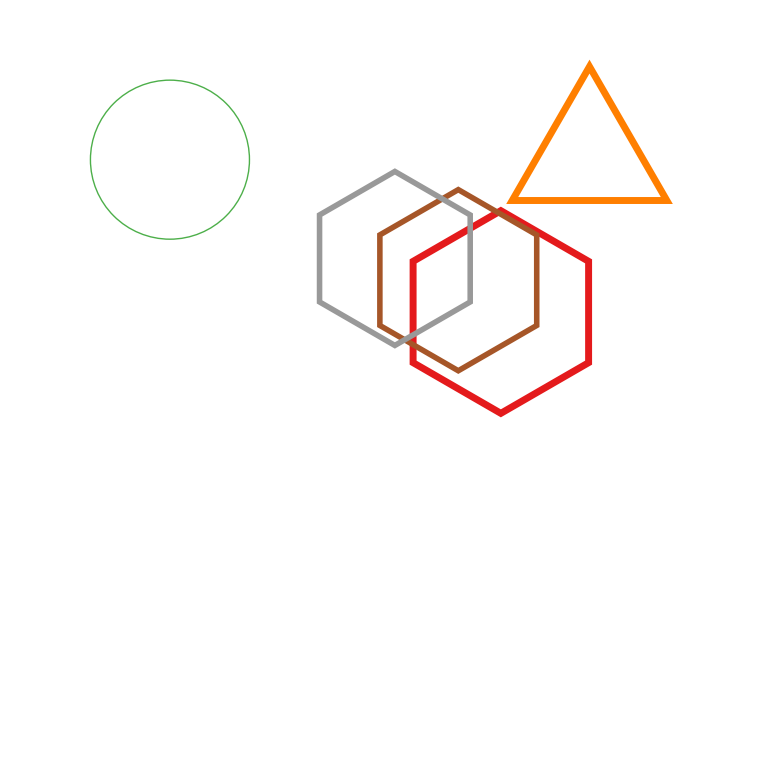[{"shape": "hexagon", "thickness": 2.5, "radius": 0.66, "center": [0.65, 0.595]}, {"shape": "circle", "thickness": 0.5, "radius": 0.52, "center": [0.221, 0.793]}, {"shape": "triangle", "thickness": 2.5, "radius": 0.58, "center": [0.766, 0.798]}, {"shape": "hexagon", "thickness": 2, "radius": 0.59, "center": [0.595, 0.636]}, {"shape": "hexagon", "thickness": 2, "radius": 0.56, "center": [0.513, 0.664]}]